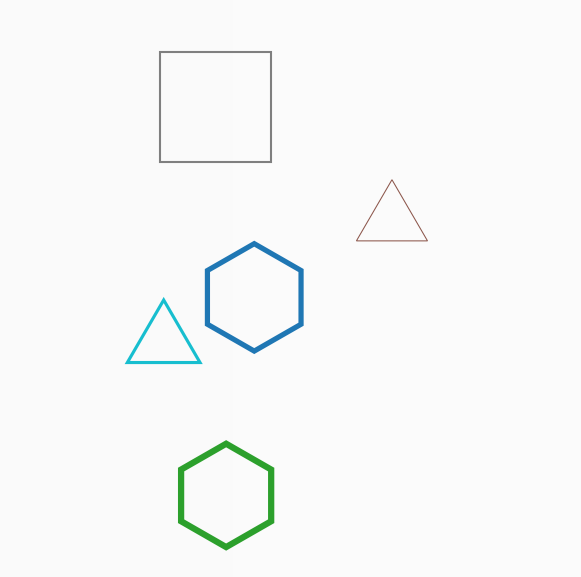[{"shape": "hexagon", "thickness": 2.5, "radius": 0.46, "center": [0.437, 0.484]}, {"shape": "hexagon", "thickness": 3, "radius": 0.45, "center": [0.389, 0.141]}, {"shape": "triangle", "thickness": 0.5, "radius": 0.35, "center": [0.674, 0.617]}, {"shape": "square", "thickness": 1, "radius": 0.48, "center": [0.37, 0.814]}, {"shape": "triangle", "thickness": 1.5, "radius": 0.36, "center": [0.282, 0.407]}]